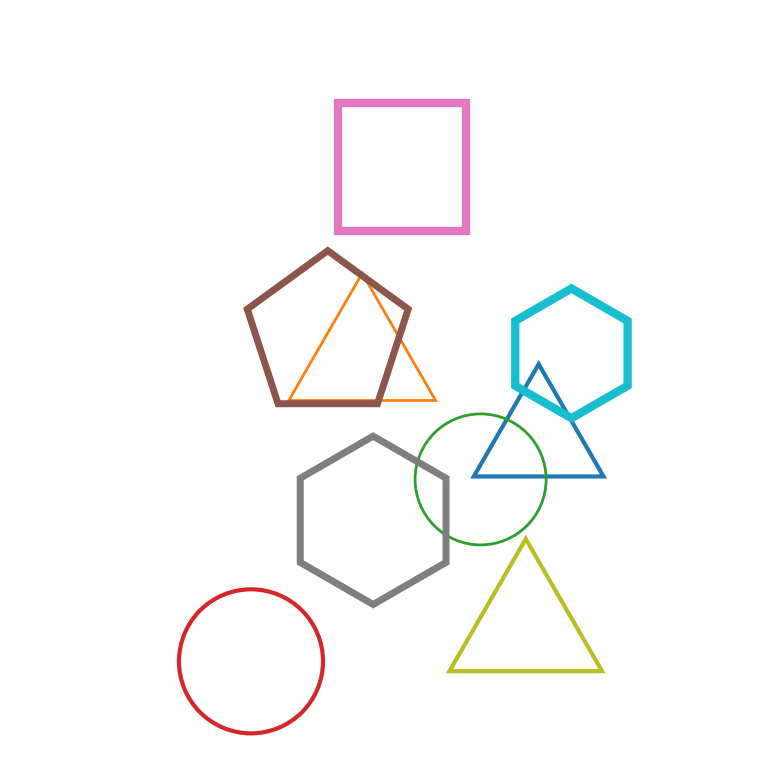[{"shape": "triangle", "thickness": 1.5, "radius": 0.49, "center": [0.7, 0.43]}, {"shape": "triangle", "thickness": 1, "radius": 0.55, "center": [0.47, 0.535]}, {"shape": "circle", "thickness": 1, "radius": 0.43, "center": [0.624, 0.377]}, {"shape": "circle", "thickness": 1.5, "radius": 0.47, "center": [0.326, 0.141]}, {"shape": "pentagon", "thickness": 2.5, "radius": 0.55, "center": [0.426, 0.565]}, {"shape": "square", "thickness": 3, "radius": 0.42, "center": [0.522, 0.783]}, {"shape": "hexagon", "thickness": 2.5, "radius": 0.55, "center": [0.485, 0.324]}, {"shape": "triangle", "thickness": 1.5, "radius": 0.57, "center": [0.683, 0.186]}, {"shape": "hexagon", "thickness": 3, "radius": 0.42, "center": [0.742, 0.541]}]